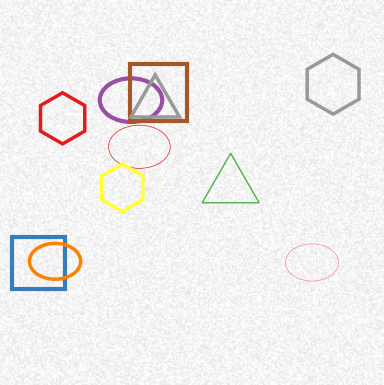[{"shape": "oval", "thickness": 0.5, "radius": 0.4, "center": [0.362, 0.619]}, {"shape": "hexagon", "thickness": 2.5, "radius": 0.33, "center": [0.163, 0.693]}, {"shape": "square", "thickness": 3, "radius": 0.34, "center": [0.1, 0.317]}, {"shape": "triangle", "thickness": 1, "radius": 0.43, "center": [0.599, 0.516]}, {"shape": "oval", "thickness": 3, "radius": 0.41, "center": [0.34, 0.74]}, {"shape": "oval", "thickness": 2.5, "radius": 0.33, "center": [0.143, 0.321]}, {"shape": "hexagon", "thickness": 2.5, "radius": 0.31, "center": [0.318, 0.512]}, {"shape": "square", "thickness": 3, "radius": 0.37, "center": [0.411, 0.759]}, {"shape": "oval", "thickness": 0.5, "radius": 0.34, "center": [0.81, 0.318]}, {"shape": "hexagon", "thickness": 2.5, "radius": 0.39, "center": [0.865, 0.781]}, {"shape": "triangle", "thickness": 2.5, "radius": 0.36, "center": [0.403, 0.733]}]